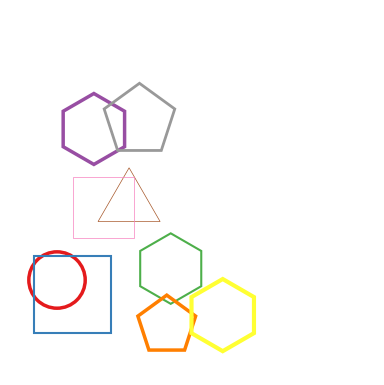[{"shape": "circle", "thickness": 2.5, "radius": 0.37, "center": [0.148, 0.273]}, {"shape": "square", "thickness": 1.5, "radius": 0.5, "center": [0.189, 0.236]}, {"shape": "hexagon", "thickness": 1.5, "radius": 0.46, "center": [0.443, 0.302]}, {"shape": "hexagon", "thickness": 2.5, "radius": 0.46, "center": [0.244, 0.665]}, {"shape": "pentagon", "thickness": 2.5, "radius": 0.39, "center": [0.433, 0.155]}, {"shape": "hexagon", "thickness": 3, "radius": 0.47, "center": [0.579, 0.182]}, {"shape": "triangle", "thickness": 0.5, "radius": 0.47, "center": [0.335, 0.471]}, {"shape": "square", "thickness": 0.5, "radius": 0.4, "center": [0.269, 0.46]}, {"shape": "pentagon", "thickness": 2, "radius": 0.48, "center": [0.362, 0.687]}]